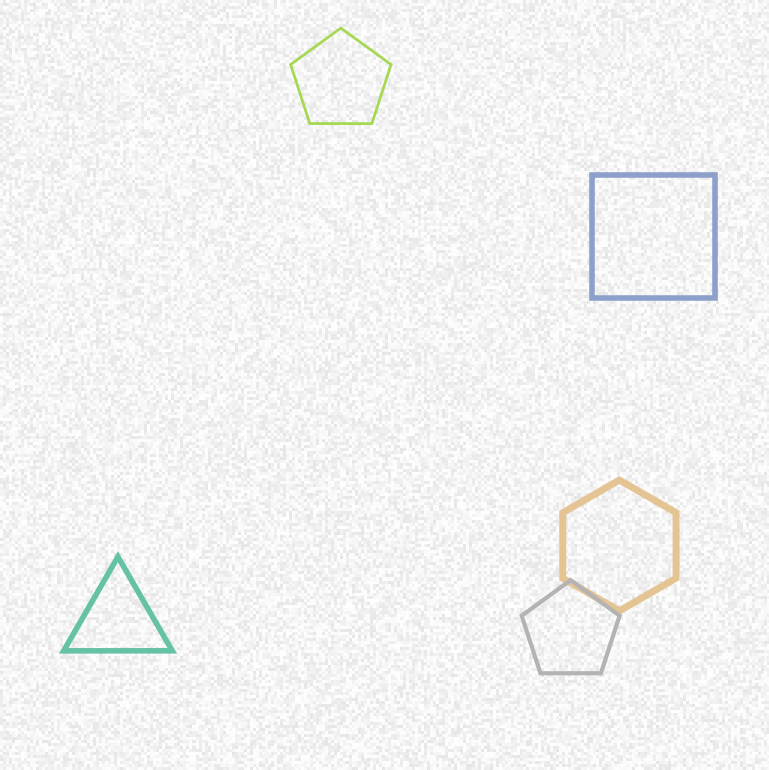[{"shape": "triangle", "thickness": 2, "radius": 0.41, "center": [0.153, 0.195]}, {"shape": "square", "thickness": 2, "radius": 0.4, "center": [0.849, 0.693]}, {"shape": "pentagon", "thickness": 1, "radius": 0.34, "center": [0.443, 0.895]}, {"shape": "hexagon", "thickness": 2.5, "radius": 0.42, "center": [0.804, 0.292]}, {"shape": "pentagon", "thickness": 1.5, "radius": 0.33, "center": [0.741, 0.18]}]